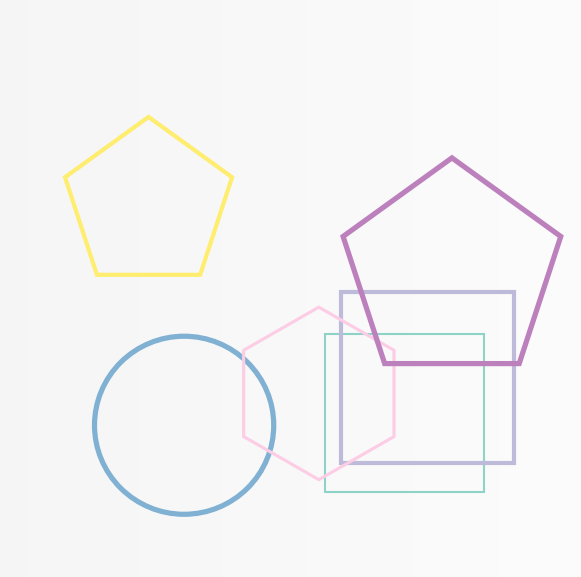[{"shape": "square", "thickness": 1, "radius": 0.68, "center": [0.695, 0.285]}, {"shape": "square", "thickness": 2, "radius": 0.74, "center": [0.735, 0.345]}, {"shape": "circle", "thickness": 2.5, "radius": 0.77, "center": [0.317, 0.263]}, {"shape": "hexagon", "thickness": 1.5, "radius": 0.75, "center": [0.549, 0.318]}, {"shape": "pentagon", "thickness": 2.5, "radius": 0.98, "center": [0.777, 0.529]}, {"shape": "pentagon", "thickness": 2, "radius": 0.76, "center": [0.256, 0.646]}]